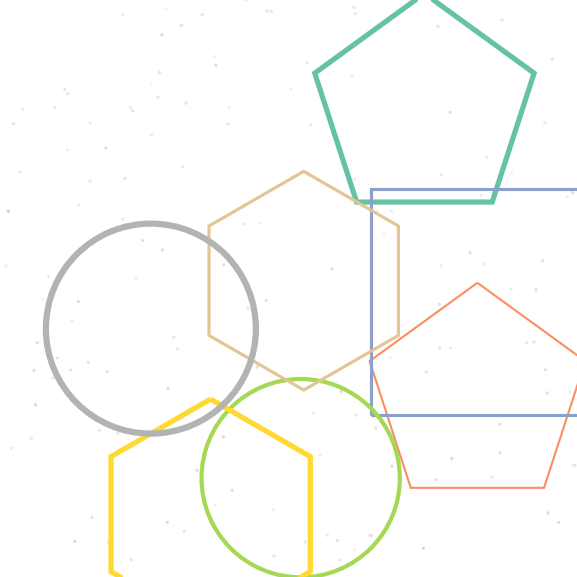[{"shape": "pentagon", "thickness": 2.5, "radius": 1.0, "center": [0.735, 0.811]}, {"shape": "pentagon", "thickness": 1, "radius": 0.98, "center": [0.827, 0.313]}, {"shape": "square", "thickness": 1.5, "radius": 0.98, "center": [0.838, 0.476]}, {"shape": "circle", "thickness": 2, "radius": 0.86, "center": [0.521, 0.171]}, {"shape": "hexagon", "thickness": 2.5, "radius": 1.0, "center": [0.365, 0.109]}, {"shape": "hexagon", "thickness": 1.5, "radius": 0.95, "center": [0.526, 0.513]}, {"shape": "circle", "thickness": 3, "radius": 0.91, "center": [0.261, 0.43]}]